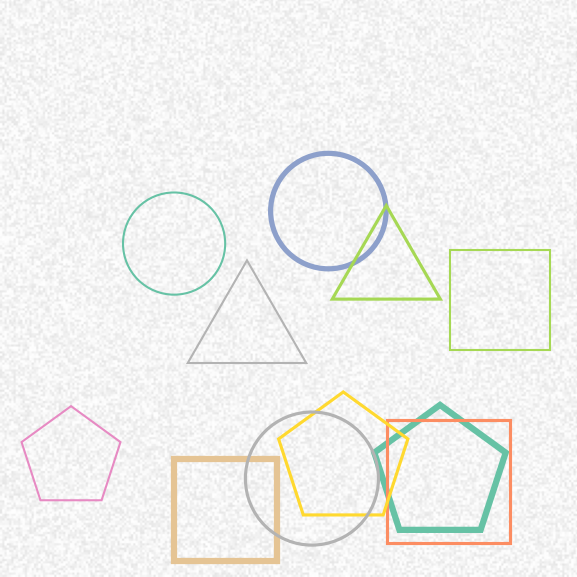[{"shape": "circle", "thickness": 1, "radius": 0.44, "center": [0.301, 0.577]}, {"shape": "pentagon", "thickness": 3, "radius": 0.6, "center": [0.762, 0.178]}, {"shape": "square", "thickness": 1.5, "radius": 0.53, "center": [0.776, 0.165]}, {"shape": "circle", "thickness": 2.5, "radius": 0.5, "center": [0.569, 0.634]}, {"shape": "pentagon", "thickness": 1, "radius": 0.45, "center": [0.123, 0.206]}, {"shape": "triangle", "thickness": 1.5, "radius": 0.54, "center": [0.669, 0.535]}, {"shape": "square", "thickness": 1, "radius": 0.43, "center": [0.866, 0.48]}, {"shape": "pentagon", "thickness": 1.5, "radius": 0.59, "center": [0.594, 0.203]}, {"shape": "square", "thickness": 3, "radius": 0.44, "center": [0.391, 0.116]}, {"shape": "triangle", "thickness": 1, "radius": 0.59, "center": [0.428, 0.43]}, {"shape": "circle", "thickness": 1.5, "radius": 0.58, "center": [0.54, 0.17]}]